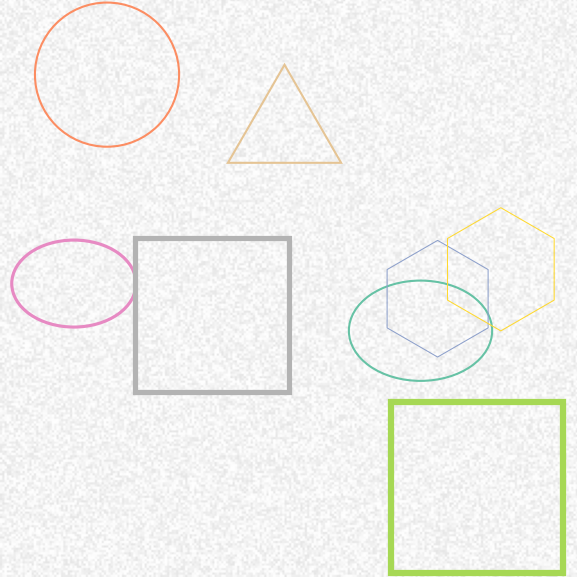[{"shape": "oval", "thickness": 1, "radius": 0.62, "center": [0.728, 0.426]}, {"shape": "circle", "thickness": 1, "radius": 0.62, "center": [0.185, 0.87]}, {"shape": "hexagon", "thickness": 0.5, "radius": 0.5, "center": [0.758, 0.482]}, {"shape": "oval", "thickness": 1.5, "radius": 0.54, "center": [0.128, 0.508]}, {"shape": "square", "thickness": 3, "radius": 0.74, "center": [0.826, 0.155]}, {"shape": "hexagon", "thickness": 0.5, "radius": 0.53, "center": [0.867, 0.533]}, {"shape": "triangle", "thickness": 1, "radius": 0.57, "center": [0.493, 0.774]}, {"shape": "square", "thickness": 2.5, "radius": 0.67, "center": [0.367, 0.454]}]